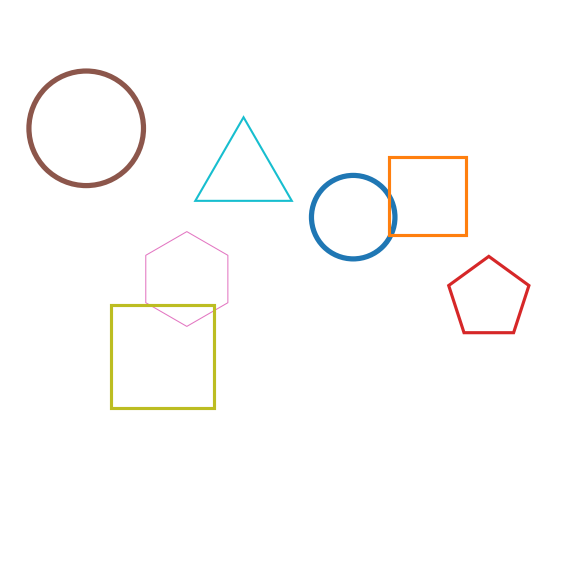[{"shape": "circle", "thickness": 2.5, "radius": 0.36, "center": [0.612, 0.623]}, {"shape": "square", "thickness": 1.5, "radius": 0.34, "center": [0.74, 0.66]}, {"shape": "pentagon", "thickness": 1.5, "radius": 0.37, "center": [0.846, 0.482]}, {"shape": "circle", "thickness": 2.5, "radius": 0.5, "center": [0.149, 0.777]}, {"shape": "hexagon", "thickness": 0.5, "radius": 0.41, "center": [0.323, 0.516]}, {"shape": "square", "thickness": 1.5, "radius": 0.44, "center": [0.282, 0.381]}, {"shape": "triangle", "thickness": 1, "radius": 0.48, "center": [0.422, 0.7]}]